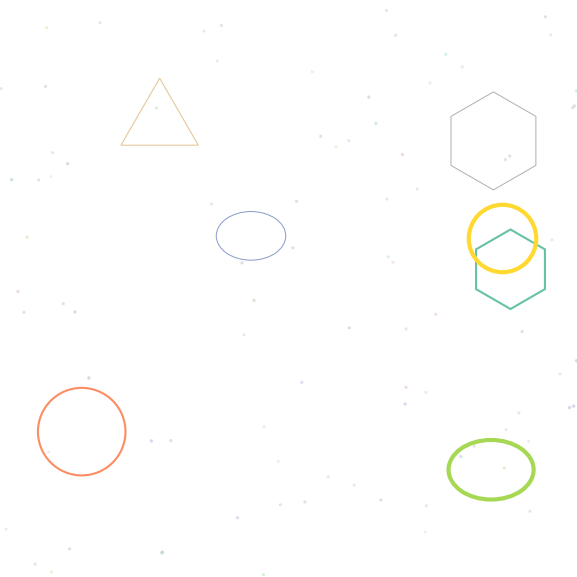[{"shape": "hexagon", "thickness": 1, "radius": 0.34, "center": [0.884, 0.533]}, {"shape": "circle", "thickness": 1, "radius": 0.38, "center": [0.142, 0.252]}, {"shape": "oval", "thickness": 0.5, "radius": 0.3, "center": [0.435, 0.591]}, {"shape": "oval", "thickness": 2, "radius": 0.37, "center": [0.85, 0.186]}, {"shape": "circle", "thickness": 2, "radius": 0.29, "center": [0.87, 0.586]}, {"shape": "triangle", "thickness": 0.5, "radius": 0.39, "center": [0.276, 0.786]}, {"shape": "hexagon", "thickness": 0.5, "radius": 0.42, "center": [0.854, 0.755]}]